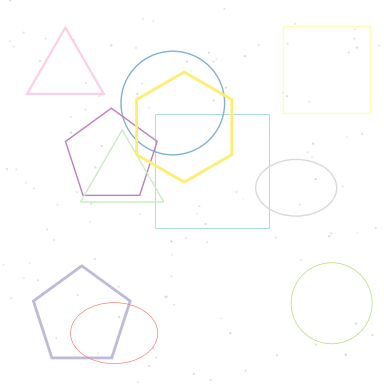[{"shape": "square", "thickness": 0.5, "radius": 0.74, "center": [0.551, 0.556]}, {"shape": "square", "thickness": 1, "radius": 0.57, "center": [0.848, 0.819]}, {"shape": "pentagon", "thickness": 2, "radius": 0.66, "center": [0.212, 0.177]}, {"shape": "oval", "thickness": 0.5, "radius": 0.57, "center": [0.296, 0.135]}, {"shape": "circle", "thickness": 1, "radius": 0.67, "center": [0.449, 0.732]}, {"shape": "circle", "thickness": 0.5, "radius": 0.53, "center": [0.861, 0.212]}, {"shape": "triangle", "thickness": 1.5, "radius": 0.57, "center": [0.17, 0.814]}, {"shape": "oval", "thickness": 1, "radius": 0.53, "center": [0.769, 0.512]}, {"shape": "pentagon", "thickness": 1, "radius": 0.63, "center": [0.289, 0.594]}, {"shape": "triangle", "thickness": 1, "radius": 0.62, "center": [0.317, 0.538]}, {"shape": "hexagon", "thickness": 2, "radius": 0.71, "center": [0.478, 0.67]}]